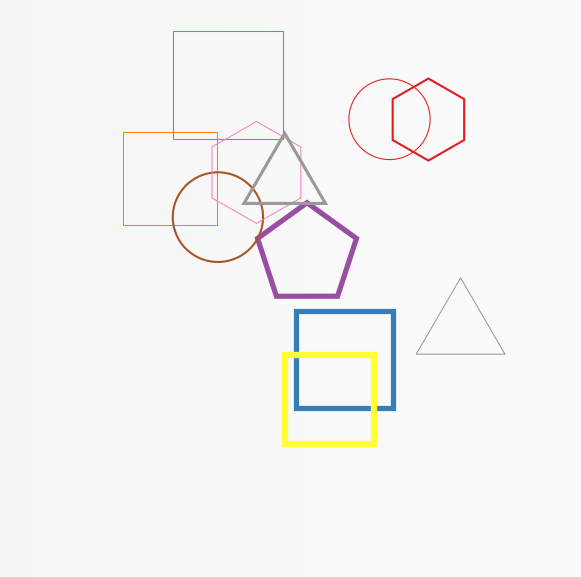[{"shape": "circle", "thickness": 0.5, "radius": 0.35, "center": [0.67, 0.793]}, {"shape": "hexagon", "thickness": 1, "radius": 0.35, "center": [0.737, 0.792]}, {"shape": "square", "thickness": 2.5, "radius": 0.42, "center": [0.593, 0.377]}, {"shape": "square", "thickness": 0.5, "radius": 0.47, "center": [0.392, 0.852]}, {"shape": "pentagon", "thickness": 2.5, "radius": 0.45, "center": [0.528, 0.559]}, {"shape": "square", "thickness": 0.5, "radius": 0.4, "center": [0.292, 0.69]}, {"shape": "square", "thickness": 3, "radius": 0.38, "center": [0.566, 0.307]}, {"shape": "circle", "thickness": 1, "radius": 0.39, "center": [0.375, 0.623]}, {"shape": "hexagon", "thickness": 0.5, "radius": 0.44, "center": [0.441, 0.701]}, {"shape": "triangle", "thickness": 1.5, "radius": 0.4, "center": [0.49, 0.687]}, {"shape": "triangle", "thickness": 0.5, "radius": 0.44, "center": [0.792, 0.43]}]